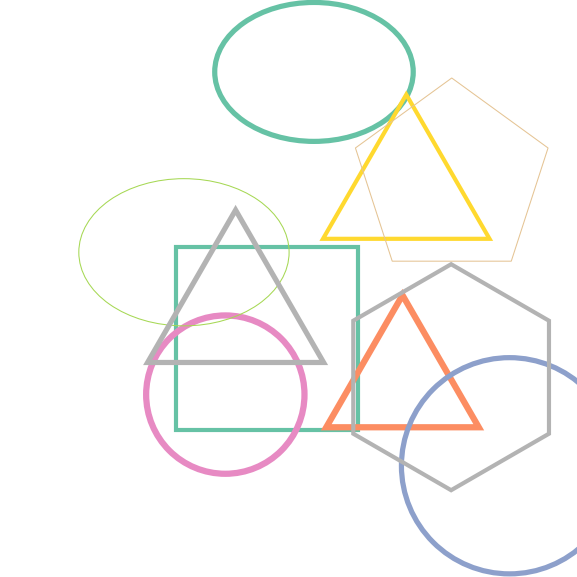[{"shape": "oval", "thickness": 2.5, "radius": 0.86, "center": [0.544, 0.875]}, {"shape": "square", "thickness": 2, "radius": 0.79, "center": [0.463, 0.413]}, {"shape": "triangle", "thickness": 3, "radius": 0.76, "center": [0.697, 0.336]}, {"shape": "circle", "thickness": 2.5, "radius": 0.94, "center": [0.882, 0.193]}, {"shape": "circle", "thickness": 3, "radius": 0.69, "center": [0.39, 0.316]}, {"shape": "oval", "thickness": 0.5, "radius": 0.91, "center": [0.319, 0.562]}, {"shape": "triangle", "thickness": 2, "radius": 0.83, "center": [0.703, 0.669]}, {"shape": "pentagon", "thickness": 0.5, "radius": 0.88, "center": [0.782, 0.689]}, {"shape": "hexagon", "thickness": 2, "radius": 0.98, "center": [0.781, 0.346]}, {"shape": "triangle", "thickness": 2.5, "radius": 0.88, "center": [0.408, 0.459]}]